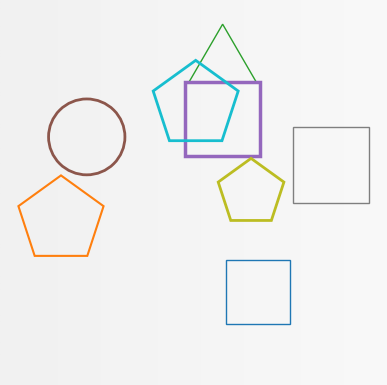[{"shape": "square", "thickness": 1, "radius": 0.42, "center": [0.666, 0.242]}, {"shape": "pentagon", "thickness": 1.5, "radius": 0.58, "center": [0.157, 0.429]}, {"shape": "triangle", "thickness": 1, "radius": 0.51, "center": [0.575, 0.835]}, {"shape": "square", "thickness": 2.5, "radius": 0.48, "center": [0.575, 0.691]}, {"shape": "circle", "thickness": 2, "radius": 0.49, "center": [0.224, 0.644]}, {"shape": "square", "thickness": 1, "radius": 0.49, "center": [0.855, 0.571]}, {"shape": "pentagon", "thickness": 2, "radius": 0.45, "center": [0.648, 0.499]}, {"shape": "pentagon", "thickness": 2, "radius": 0.58, "center": [0.505, 0.728]}]